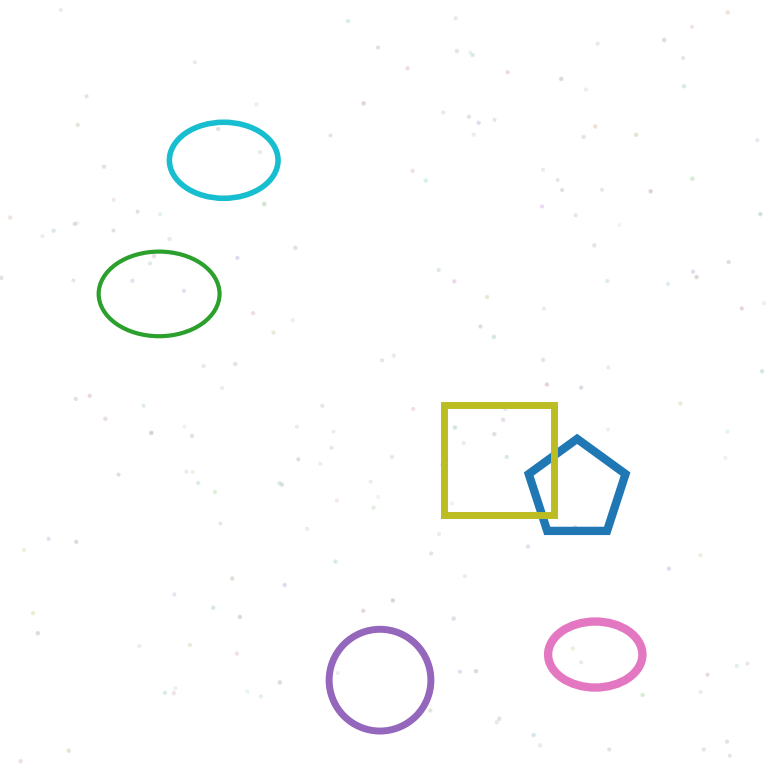[{"shape": "pentagon", "thickness": 3, "radius": 0.33, "center": [0.75, 0.364]}, {"shape": "oval", "thickness": 1.5, "radius": 0.39, "center": [0.207, 0.618]}, {"shape": "circle", "thickness": 2.5, "radius": 0.33, "center": [0.494, 0.117]}, {"shape": "oval", "thickness": 3, "radius": 0.31, "center": [0.773, 0.15]}, {"shape": "square", "thickness": 2.5, "radius": 0.36, "center": [0.648, 0.403]}, {"shape": "oval", "thickness": 2, "radius": 0.35, "center": [0.291, 0.792]}]